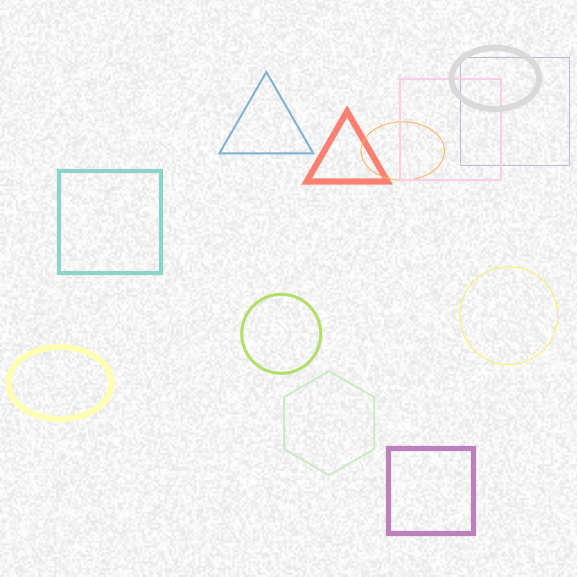[{"shape": "square", "thickness": 2, "radius": 0.44, "center": [0.191, 0.615]}, {"shape": "oval", "thickness": 3, "radius": 0.45, "center": [0.104, 0.336]}, {"shape": "square", "thickness": 0.5, "radius": 0.47, "center": [0.891, 0.807]}, {"shape": "triangle", "thickness": 3, "radius": 0.4, "center": [0.601, 0.725]}, {"shape": "triangle", "thickness": 1, "radius": 0.47, "center": [0.461, 0.781]}, {"shape": "oval", "thickness": 0.5, "radius": 0.36, "center": [0.697, 0.738]}, {"shape": "circle", "thickness": 1.5, "radius": 0.34, "center": [0.487, 0.421]}, {"shape": "square", "thickness": 1, "radius": 0.43, "center": [0.78, 0.775]}, {"shape": "oval", "thickness": 3, "radius": 0.38, "center": [0.858, 0.863]}, {"shape": "square", "thickness": 2.5, "radius": 0.37, "center": [0.746, 0.15]}, {"shape": "hexagon", "thickness": 1, "radius": 0.45, "center": [0.57, 0.266]}, {"shape": "circle", "thickness": 0.5, "radius": 0.42, "center": [0.881, 0.453]}]